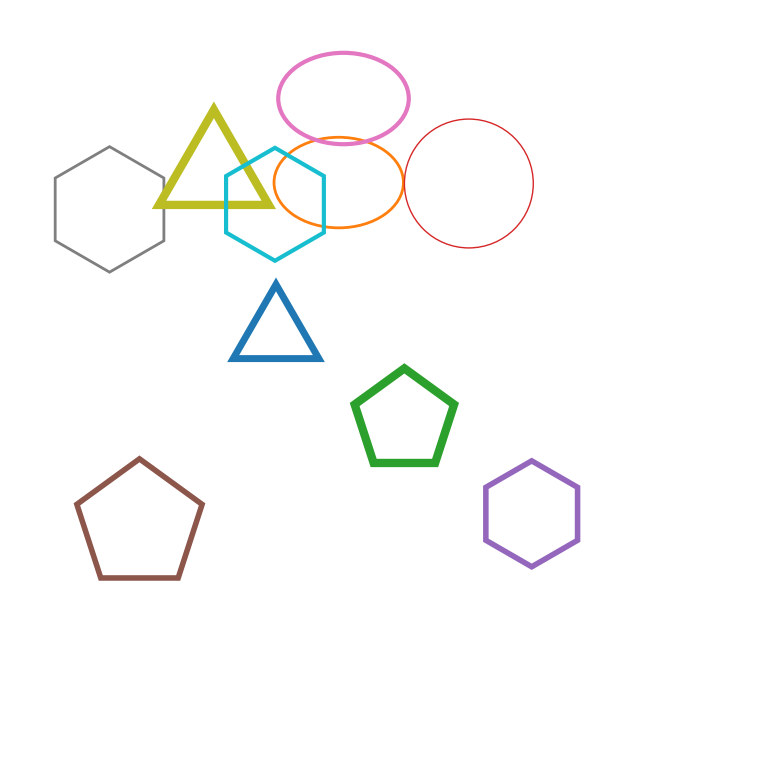[{"shape": "triangle", "thickness": 2.5, "radius": 0.32, "center": [0.358, 0.566]}, {"shape": "oval", "thickness": 1, "radius": 0.42, "center": [0.44, 0.763]}, {"shape": "pentagon", "thickness": 3, "radius": 0.34, "center": [0.525, 0.454]}, {"shape": "circle", "thickness": 0.5, "radius": 0.42, "center": [0.609, 0.762]}, {"shape": "hexagon", "thickness": 2, "radius": 0.34, "center": [0.691, 0.333]}, {"shape": "pentagon", "thickness": 2, "radius": 0.43, "center": [0.181, 0.319]}, {"shape": "oval", "thickness": 1.5, "radius": 0.42, "center": [0.446, 0.872]}, {"shape": "hexagon", "thickness": 1, "radius": 0.41, "center": [0.142, 0.728]}, {"shape": "triangle", "thickness": 3, "radius": 0.41, "center": [0.278, 0.775]}, {"shape": "hexagon", "thickness": 1.5, "radius": 0.37, "center": [0.357, 0.735]}]